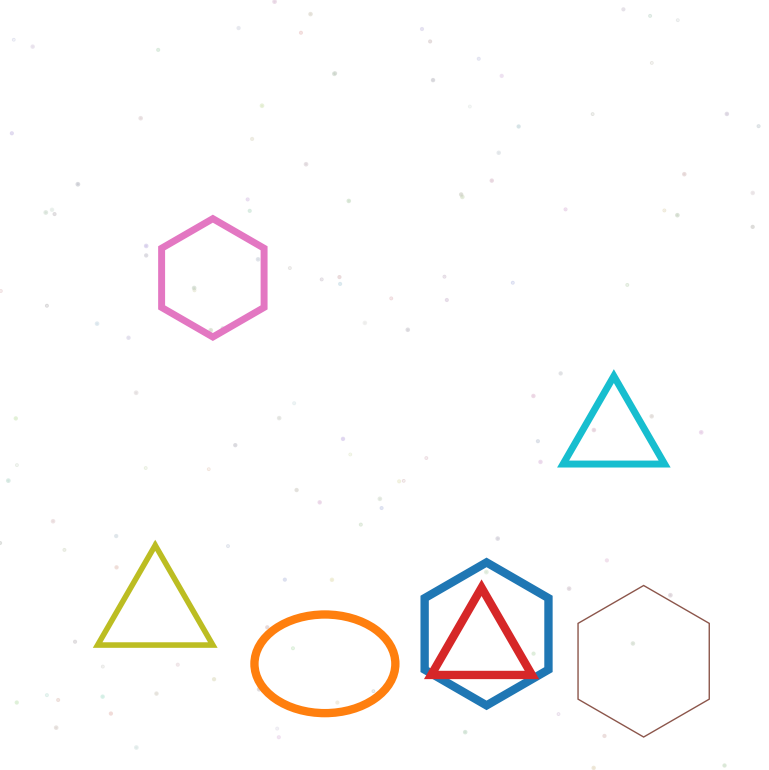[{"shape": "hexagon", "thickness": 3, "radius": 0.46, "center": [0.632, 0.177]}, {"shape": "oval", "thickness": 3, "radius": 0.46, "center": [0.422, 0.138]}, {"shape": "triangle", "thickness": 3, "radius": 0.38, "center": [0.625, 0.161]}, {"shape": "hexagon", "thickness": 0.5, "radius": 0.49, "center": [0.836, 0.141]}, {"shape": "hexagon", "thickness": 2.5, "radius": 0.38, "center": [0.276, 0.639]}, {"shape": "triangle", "thickness": 2, "radius": 0.43, "center": [0.202, 0.205]}, {"shape": "triangle", "thickness": 2.5, "radius": 0.38, "center": [0.797, 0.435]}]